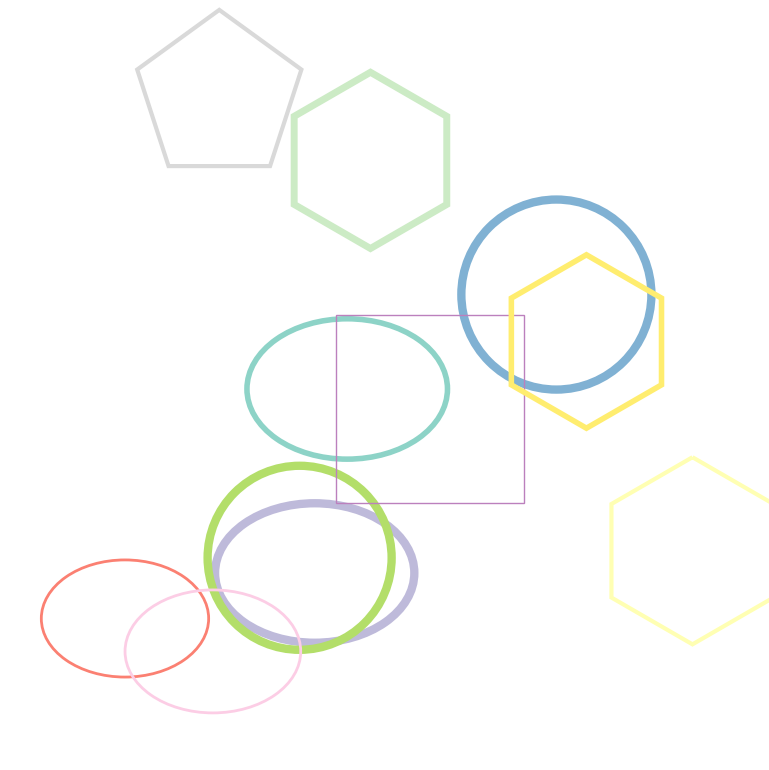[{"shape": "oval", "thickness": 2, "radius": 0.65, "center": [0.451, 0.495]}, {"shape": "hexagon", "thickness": 1.5, "radius": 0.61, "center": [0.899, 0.285]}, {"shape": "oval", "thickness": 3, "radius": 0.65, "center": [0.409, 0.256]}, {"shape": "oval", "thickness": 1, "radius": 0.54, "center": [0.162, 0.197]}, {"shape": "circle", "thickness": 3, "radius": 0.62, "center": [0.723, 0.617]}, {"shape": "circle", "thickness": 3, "radius": 0.6, "center": [0.389, 0.276]}, {"shape": "oval", "thickness": 1, "radius": 0.57, "center": [0.276, 0.154]}, {"shape": "pentagon", "thickness": 1.5, "radius": 0.56, "center": [0.285, 0.875]}, {"shape": "square", "thickness": 0.5, "radius": 0.61, "center": [0.558, 0.469]}, {"shape": "hexagon", "thickness": 2.5, "radius": 0.57, "center": [0.481, 0.792]}, {"shape": "hexagon", "thickness": 2, "radius": 0.56, "center": [0.762, 0.556]}]